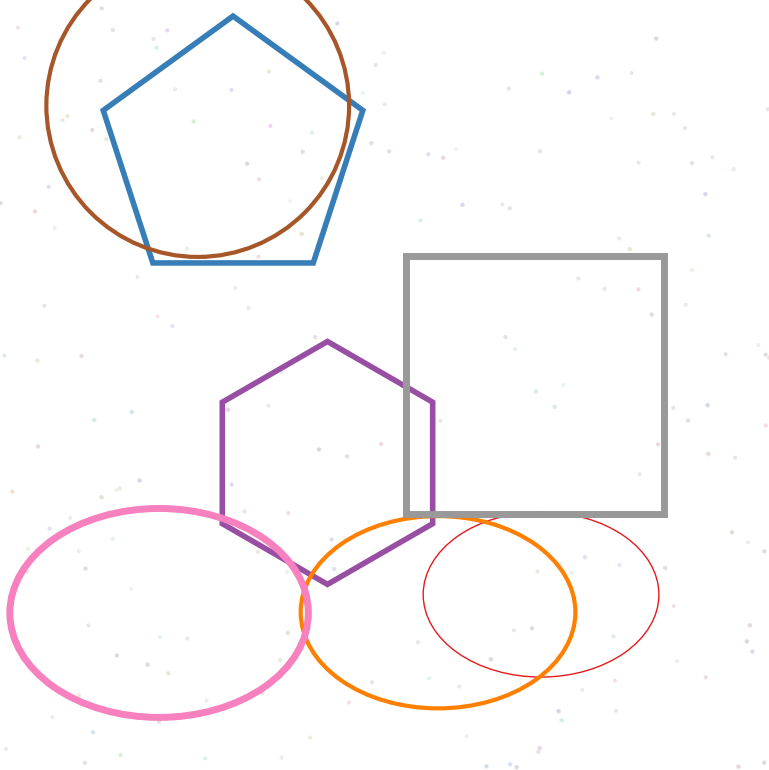[{"shape": "oval", "thickness": 0.5, "radius": 0.77, "center": [0.703, 0.228]}, {"shape": "pentagon", "thickness": 2, "radius": 0.89, "center": [0.303, 0.802]}, {"shape": "hexagon", "thickness": 2, "radius": 0.79, "center": [0.425, 0.399]}, {"shape": "oval", "thickness": 1.5, "radius": 0.89, "center": [0.569, 0.205]}, {"shape": "circle", "thickness": 1.5, "radius": 0.98, "center": [0.257, 0.863]}, {"shape": "oval", "thickness": 2.5, "radius": 0.97, "center": [0.207, 0.204]}, {"shape": "square", "thickness": 2.5, "radius": 0.84, "center": [0.695, 0.5]}]